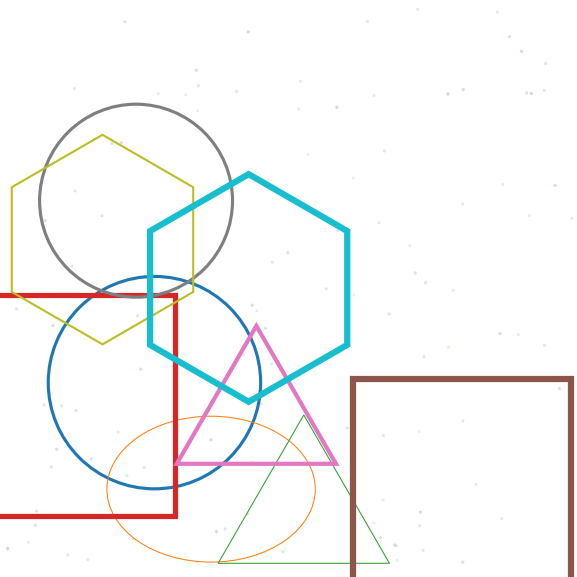[{"shape": "circle", "thickness": 1.5, "radius": 0.92, "center": [0.267, 0.337]}, {"shape": "oval", "thickness": 0.5, "radius": 0.9, "center": [0.366, 0.152]}, {"shape": "triangle", "thickness": 0.5, "radius": 0.86, "center": [0.526, 0.109]}, {"shape": "square", "thickness": 2.5, "radius": 0.96, "center": [0.112, 0.297]}, {"shape": "square", "thickness": 3, "radius": 0.94, "center": [0.8, 0.155]}, {"shape": "triangle", "thickness": 2, "radius": 0.8, "center": [0.444, 0.276]}, {"shape": "circle", "thickness": 1.5, "radius": 0.84, "center": [0.236, 0.652]}, {"shape": "hexagon", "thickness": 1, "radius": 0.91, "center": [0.177, 0.584]}, {"shape": "hexagon", "thickness": 3, "radius": 0.99, "center": [0.431, 0.5]}]